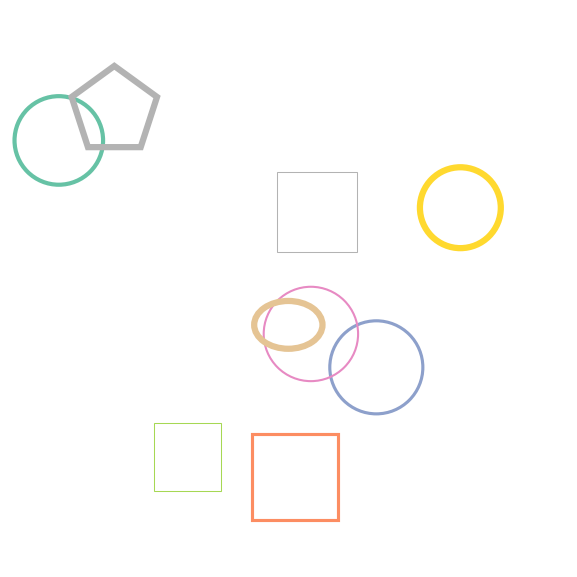[{"shape": "circle", "thickness": 2, "radius": 0.38, "center": [0.102, 0.756]}, {"shape": "square", "thickness": 1.5, "radius": 0.37, "center": [0.511, 0.173]}, {"shape": "circle", "thickness": 1.5, "radius": 0.4, "center": [0.652, 0.363]}, {"shape": "circle", "thickness": 1, "radius": 0.41, "center": [0.538, 0.421]}, {"shape": "square", "thickness": 0.5, "radius": 0.29, "center": [0.325, 0.207]}, {"shape": "circle", "thickness": 3, "radius": 0.35, "center": [0.797, 0.639]}, {"shape": "oval", "thickness": 3, "radius": 0.3, "center": [0.499, 0.437]}, {"shape": "pentagon", "thickness": 3, "radius": 0.39, "center": [0.198, 0.807]}, {"shape": "square", "thickness": 0.5, "radius": 0.35, "center": [0.548, 0.632]}]